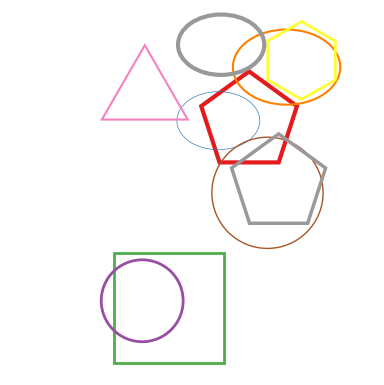[{"shape": "pentagon", "thickness": 3, "radius": 0.65, "center": [0.647, 0.684]}, {"shape": "oval", "thickness": 0.5, "radius": 0.54, "center": [0.567, 0.687]}, {"shape": "square", "thickness": 2, "radius": 0.71, "center": [0.439, 0.2]}, {"shape": "circle", "thickness": 2, "radius": 0.53, "center": [0.369, 0.219]}, {"shape": "oval", "thickness": 1.5, "radius": 0.7, "center": [0.744, 0.826]}, {"shape": "hexagon", "thickness": 2, "radius": 0.51, "center": [0.783, 0.843]}, {"shape": "circle", "thickness": 1, "radius": 0.72, "center": [0.695, 0.499]}, {"shape": "triangle", "thickness": 1.5, "radius": 0.64, "center": [0.376, 0.754]}, {"shape": "pentagon", "thickness": 2.5, "radius": 0.64, "center": [0.724, 0.524]}, {"shape": "oval", "thickness": 3, "radius": 0.56, "center": [0.574, 0.884]}]